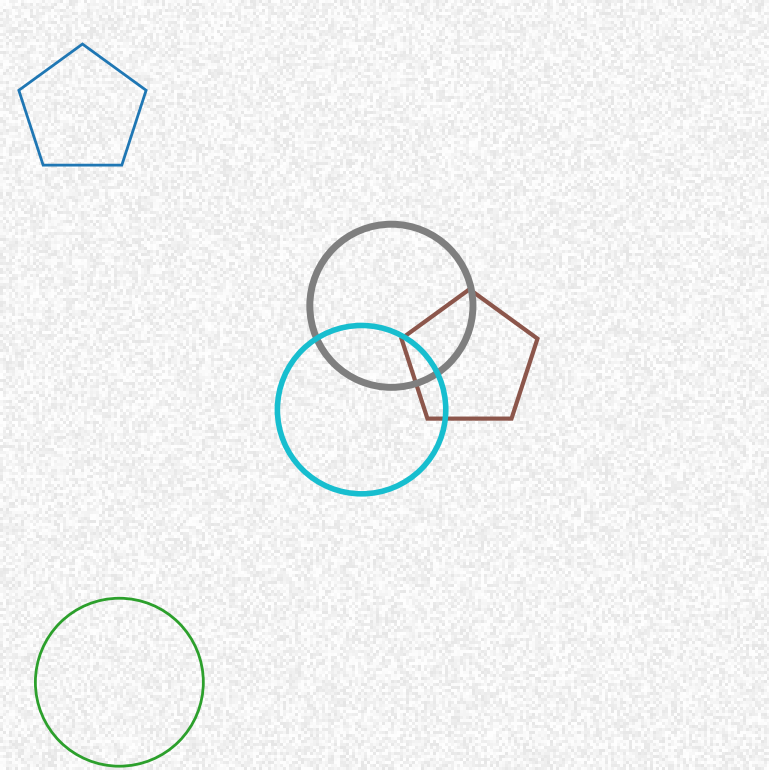[{"shape": "pentagon", "thickness": 1, "radius": 0.43, "center": [0.107, 0.856]}, {"shape": "circle", "thickness": 1, "radius": 0.55, "center": [0.155, 0.114]}, {"shape": "pentagon", "thickness": 1.5, "radius": 0.46, "center": [0.61, 0.531]}, {"shape": "circle", "thickness": 2.5, "radius": 0.53, "center": [0.508, 0.603]}, {"shape": "circle", "thickness": 2, "radius": 0.55, "center": [0.47, 0.468]}]